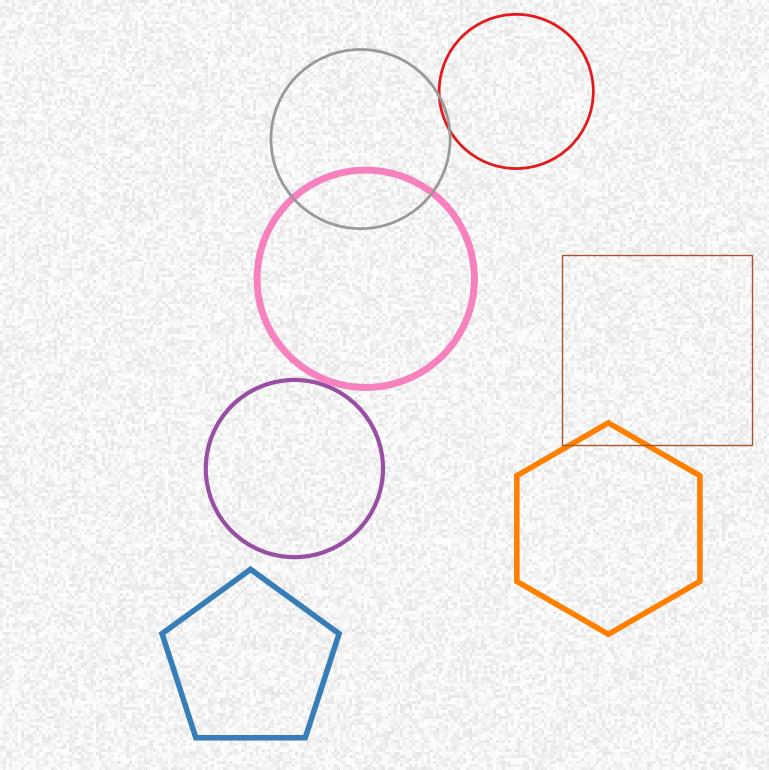[{"shape": "circle", "thickness": 1, "radius": 0.5, "center": [0.67, 0.881]}, {"shape": "pentagon", "thickness": 2, "radius": 0.6, "center": [0.325, 0.14]}, {"shape": "circle", "thickness": 1.5, "radius": 0.58, "center": [0.382, 0.392]}, {"shape": "hexagon", "thickness": 2, "radius": 0.69, "center": [0.79, 0.314]}, {"shape": "square", "thickness": 0.5, "radius": 0.62, "center": [0.853, 0.545]}, {"shape": "circle", "thickness": 2.5, "radius": 0.71, "center": [0.475, 0.638]}, {"shape": "circle", "thickness": 1, "radius": 0.58, "center": [0.468, 0.819]}]